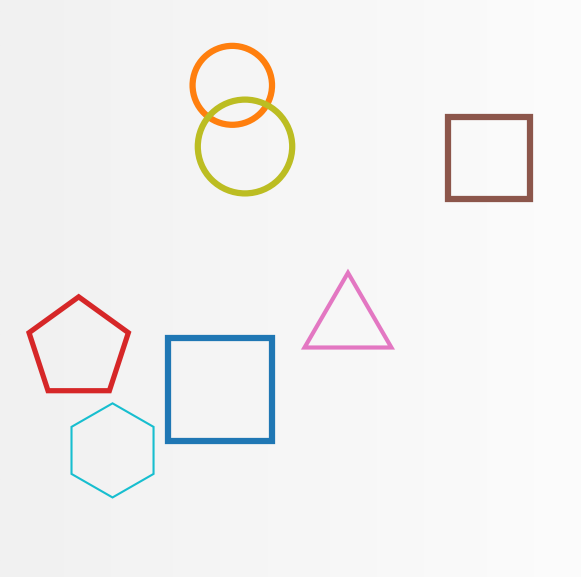[{"shape": "square", "thickness": 3, "radius": 0.45, "center": [0.379, 0.325]}, {"shape": "circle", "thickness": 3, "radius": 0.34, "center": [0.4, 0.851]}, {"shape": "pentagon", "thickness": 2.5, "radius": 0.45, "center": [0.135, 0.395]}, {"shape": "square", "thickness": 3, "radius": 0.36, "center": [0.841, 0.726]}, {"shape": "triangle", "thickness": 2, "radius": 0.43, "center": [0.599, 0.441]}, {"shape": "circle", "thickness": 3, "radius": 0.41, "center": [0.422, 0.745]}, {"shape": "hexagon", "thickness": 1, "radius": 0.41, "center": [0.194, 0.219]}]